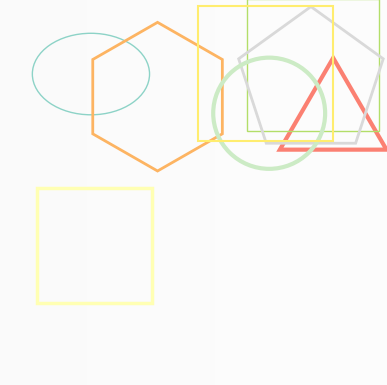[{"shape": "oval", "thickness": 1, "radius": 0.76, "center": [0.235, 0.808]}, {"shape": "square", "thickness": 2.5, "radius": 0.74, "center": [0.244, 0.362]}, {"shape": "triangle", "thickness": 3, "radius": 0.79, "center": [0.86, 0.691]}, {"shape": "hexagon", "thickness": 2, "radius": 0.97, "center": [0.407, 0.749]}, {"shape": "square", "thickness": 1, "radius": 0.85, "center": [0.808, 0.831]}, {"shape": "pentagon", "thickness": 2, "radius": 0.98, "center": [0.802, 0.787]}, {"shape": "circle", "thickness": 3, "radius": 0.72, "center": [0.695, 0.706]}, {"shape": "square", "thickness": 1.5, "radius": 0.87, "center": [0.686, 0.809]}]